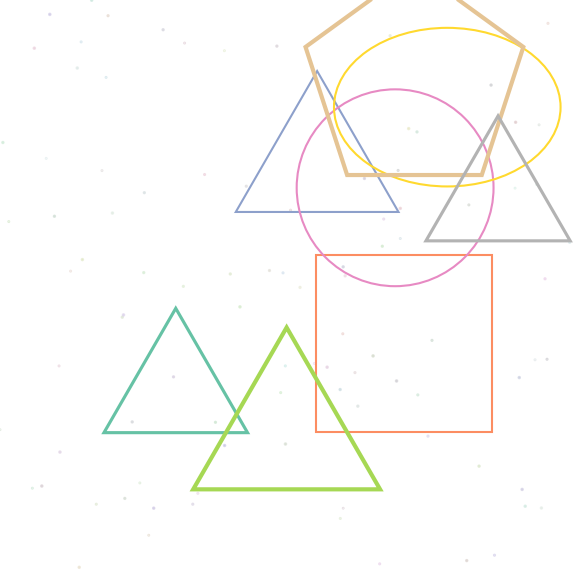[{"shape": "triangle", "thickness": 1.5, "radius": 0.72, "center": [0.304, 0.322]}, {"shape": "square", "thickness": 1, "radius": 0.76, "center": [0.7, 0.404]}, {"shape": "triangle", "thickness": 1, "radius": 0.81, "center": [0.549, 0.713]}, {"shape": "circle", "thickness": 1, "radius": 0.85, "center": [0.684, 0.674]}, {"shape": "triangle", "thickness": 2, "radius": 0.93, "center": [0.496, 0.245]}, {"shape": "oval", "thickness": 1, "radius": 0.98, "center": [0.775, 0.814]}, {"shape": "pentagon", "thickness": 2, "radius": 0.99, "center": [0.718, 0.857]}, {"shape": "triangle", "thickness": 1.5, "radius": 0.72, "center": [0.862, 0.654]}]